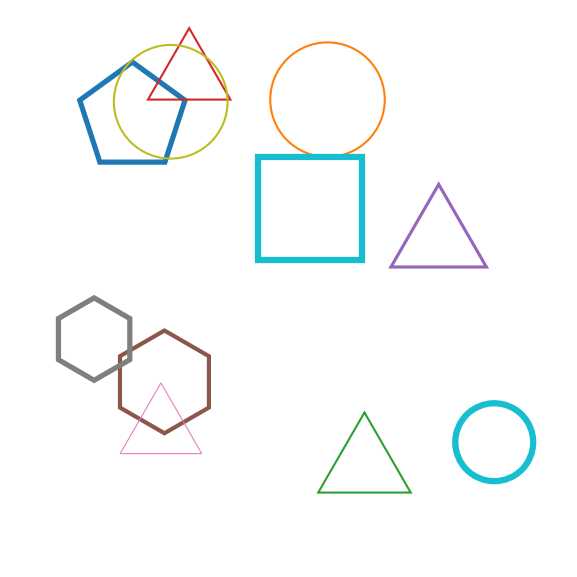[{"shape": "pentagon", "thickness": 2.5, "radius": 0.48, "center": [0.229, 0.796]}, {"shape": "circle", "thickness": 1, "radius": 0.5, "center": [0.567, 0.827]}, {"shape": "triangle", "thickness": 1, "radius": 0.46, "center": [0.631, 0.192]}, {"shape": "triangle", "thickness": 1, "radius": 0.41, "center": [0.328, 0.868]}, {"shape": "triangle", "thickness": 1.5, "radius": 0.48, "center": [0.76, 0.585]}, {"shape": "hexagon", "thickness": 2, "radius": 0.44, "center": [0.285, 0.338]}, {"shape": "triangle", "thickness": 0.5, "radius": 0.41, "center": [0.279, 0.254]}, {"shape": "hexagon", "thickness": 2.5, "radius": 0.36, "center": [0.163, 0.412]}, {"shape": "circle", "thickness": 1, "radius": 0.49, "center": [0.296, 0.823]}, {"shape": "square", "thickness": 3, "radius": 0.45, "center": [0.537, 0.638]}, {"shape": "circle", "thickness": 3, "radius": 0.34, "center": [0.856, 0.233]}]